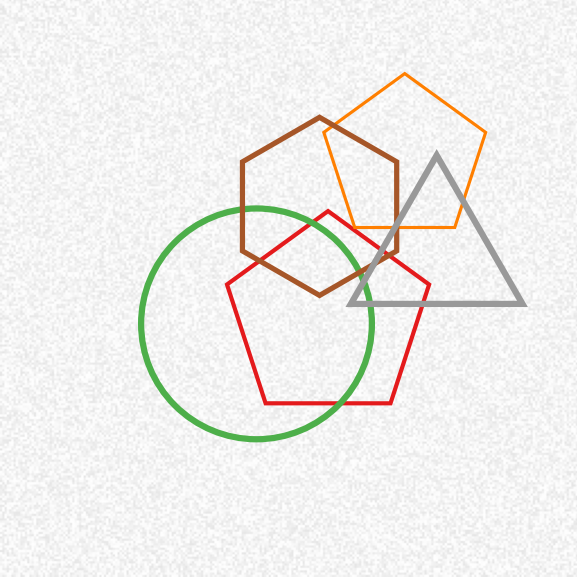[{"shape": "pentagon", "thickness": 2, "radius": 0.92, "center": [0.568, 0.45]}, {"shape": "circle", "thickness": 3, "radius": 1.0, "center": [0.444, 0.438]}, {"shape": "pentagon", "thickness": 1.5, "radius": 0.74, "center": [0.701, 0.724]}, {"shape": "hexagon", "thickness": 2.5, "radius": 0.77, "center": [0.553, 0.642]}, {"shape": "triangle", "thickness": 3, "radius": 0.86, "center": [0.756, 0.559]}]